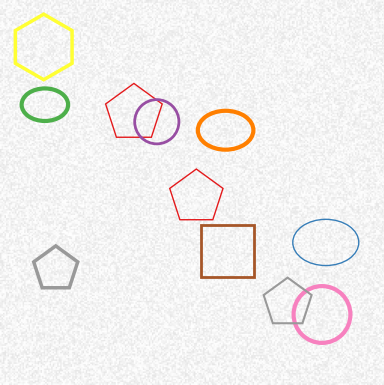[{"shape": "pentagon", "thickness": 1, "radius": 0.36, "center": [0.51, 0.488]}, {"shape": "pentagon", "thickness": 1, "radius": 0.39, "center": [0.348, 0.706]}, {"shape": "oval", "thickness": 1, "radius": 0.43, "center": [0.846, 0.37]}, {"shape": "oval", "thickness": 3, "radius": 0.3, "center": [0.117, 0.728]}, {"shape": "circle", "thickness": 2, "radius": 0.29, "center": [0.407, 0.684]}, {"shape": "oval", "thickness": 3, "radius": 0.36, "center": [0.586, 0.662]}, {"shape": "hexagon", "thickness": 2.5, "radius": 0.43, "center": [0.114, 0.878]}, {"shape": "square", "thickness": 2, "radius": 0.34, "center": [0.591, 0.348]}, {"shape": "circle", "thickness": 3, "radius": 0.37, "center": [0.836, 0.183]}, {"shape": "pentagon", "thickness": 1.5, "radius": 0.33, "center": [0.747, 0.213]}, {"shape": "pentagon", "thickness": 2.5, "radius": 0.3, "center": [0.145, 0.301]}]